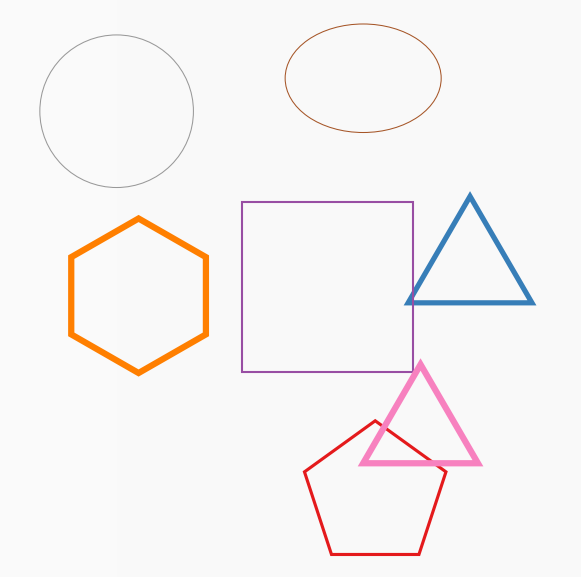[{"shape": "pentagon", "thickness": 1.5, "radius": 0.64, "center": [0.646, 0.143]}, {"shape": "triangle", "thickness": 2.5, "radius": 0.61, "center": [0.809, 0.536]}, {"shape": "square", "thickness": 1, "radius": 0.74, "center": [0.564, 0.503]}, {"shape": "hexagon", "thickness": 3, "radius": 0.67, "center": [0.238, 0.487]}, {"shape": "oval", "thickness": 0.5, "radius": 0.67, "center": [0.625, 0.864]}, {"shape": "triangle", "thickness": 3, "radius": 0.57, "center": [0.724, 0.254]}, {"shape": "circle", "thickness": 0.5, "radius": 0.66, "center": [0.201, 0.807]}]